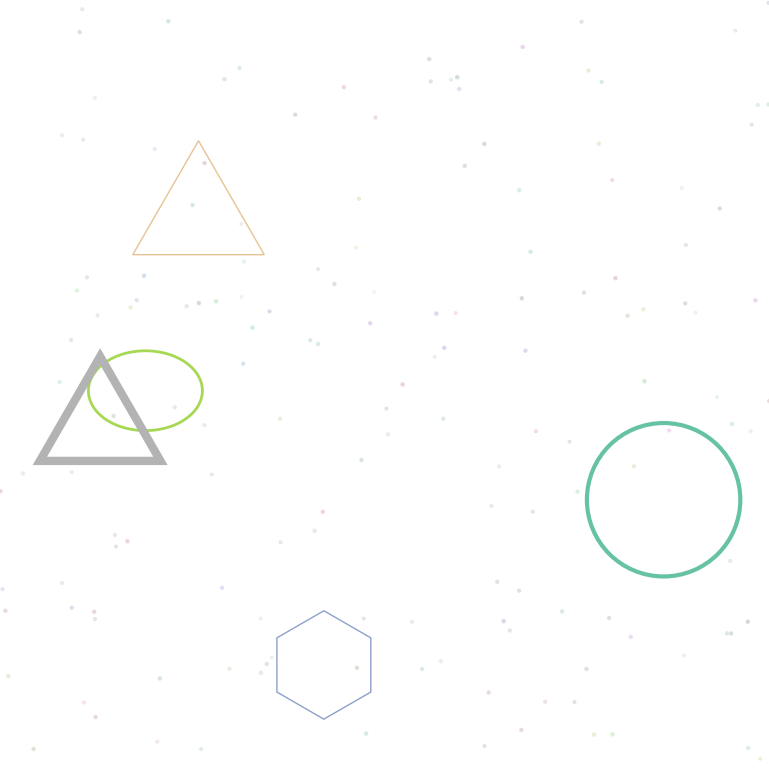[{"shape": "circle", "thickness": 1.5, "radius": 0.5, "center": [0.862, 0.351]}, {"shape": "hexagon", "thickness": 0.5, "radius": 0.35, "center": [0.421, 0.136]}, {"shape": "oval", "thickness": 1, "radius": 0.37, "center": [0.189, 0.493]}, {"shape": "triangle", "thickness": 0.5, "radius": 0.49, "center": [0.258, 0.719]}, {"shape": "triangle", "thickness": 3, "radius": 0.45, "center": [0.13, 0.447]}]